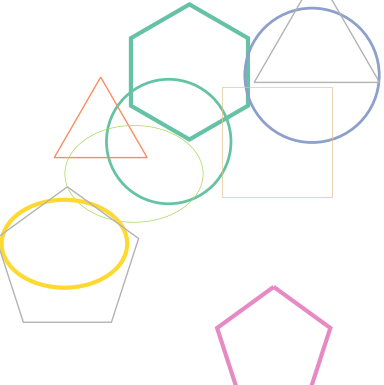[{"shape": "circle", "thickness": 2, "radius": 0.81, "center": [0.438, 0.632]}, {"shape": "hexagon", "thickness": 3, "radius": 0.88, "center": [0.492, 0.813]}, {"shape": "triangle", "thickness": 1, "radius": 0.7, "center": [0.262, 0.66]}, {"shape": "circle", "thickness": 2, "radius": 0.87, "center": [0.811, 0.804]}, {"shape": "pentagon", "thickness": 3, "radius": 0.77, "center": [0.711, 0.1]}, {"shape": "oval", "thickness": 0.5, "radius": 0.9, "center": [0.348, 0.548]}, {"shape": "oval", "thickness": 3, "radius": 0.82, "center": [0.167, 0.367]}, {"shape": "square", "thickness": 0.5, "radius": 0.72, "center": [0.719, 0.631]}, {"shape": "pentagon", "thickness": 1, "radius": 0.97, "center": [0.175, 0.32]}, {"shape": "triangle", "thickness": 1, "radius": 0.94, "center": [0.823, 0.88]}]